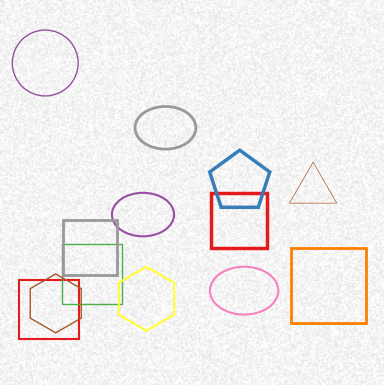[{"shape": "square", "thickness": 1.5, "radius": 0.39, "center": [0.127, 0.196]}, {"shape": "square", "thickness": 2.5, "radius": 0.36, "center": [0.621, 0.427]}, {"shape": "pentagon", "thickness": 2.5, "radius": 0.41, "center": [0.623, 0.528]}, {"shape": "square", "thickness": 1, "radius": 0.39, "center": [0.238, 0.287]}, {"shape": "circle", "thickness": 1, "radius": 0.43, "center": [0.118, 0.836]}, {"shape": "oval", "thickness": 1.5, "radius": 0.4, "center": [0.371, 0.443]}, {"shape": "square", "thickness": 2, "radius": 0.48, "center": [0.853, 0.258]}, {"shape": "hexagon", "thickness": 1.5, "radius": 0.41, "center": [0.38, 0.224]}, {"shape": "hexagon", "thickness": 1, "radius": 0.38, "center": [0.145, 0.212]}, {"shape": "triangle", "thickness": 0.5, "radius": 0.35, "center": [0.813, 0.508]}, {"shape": "oval", "thickness": 1.5, "radius": 0.44, "center": [0.634, 0.245]}, {"shape": "oval", "thickness": 2, "radius": 0.4, "center": [0.43, 0.668]}, {"shape": "square", "thickness": 2, "radius": 0.36, "center": [0.234, 0.358]}]